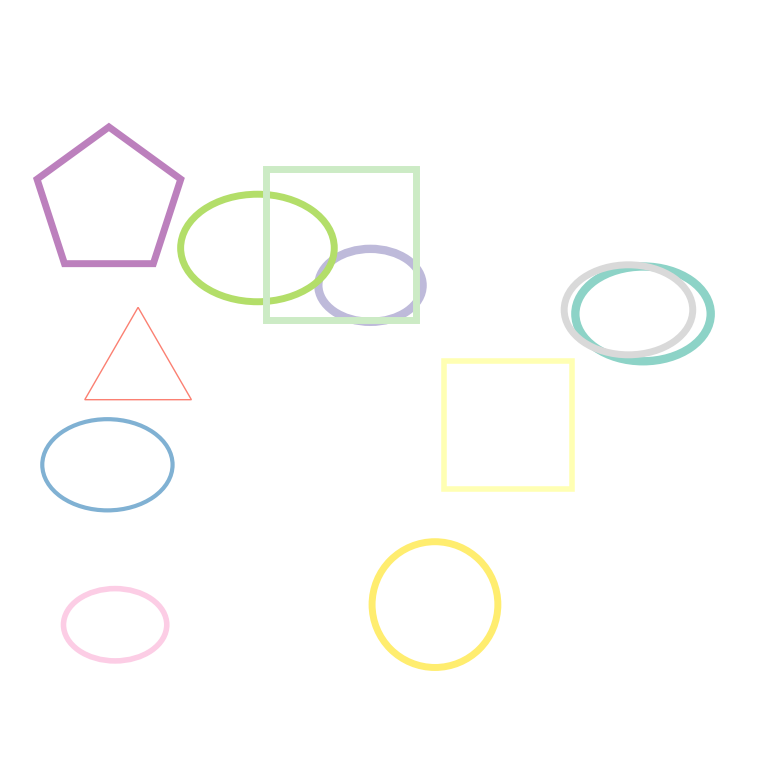[{"shape": "oval", "thickness": 3, "radius": 0.44, "center": [0.835, 0.592]}, {"shape": "square", "thickness": 2, "radius": 0.42, "center": [0.659, 0.448]}, {"shape": "oval", "thickness": 3, "radius": 0.34, "center": [0.481, 0.629]}, {"shape": "triangle", "thickness": 0.5, "radius": 0.4, "center": [0.179, 0.521]}, {"shape": "oval", "thickness": 1.5, "radius": 0.42, "center": [0.14, 0.396]}, {"shape": "oval", "thickness": 2.5, "radius": 0.5, "center": [0.334, 0.678]}, {"shape": "oval", "thickness": 2, "radius": 0.34, "center": [0.15, 0.189]}, {"shape": "oval", "thickness": 2.5, "radius": 0.42, "center": [0.816, 0.598]}, {"shape": "pentagon", "thickness": 2.5, "radius": 0.49, "center": [0.141, 0.737]}, {"shape": "square", "thickness": 2.5, "radius": 0.49, "center": [0.443, 0.683]}, {"shape": "circle", "thickness": 2.5, "radius": 0.41, "center": [0.565, 0.215]}]